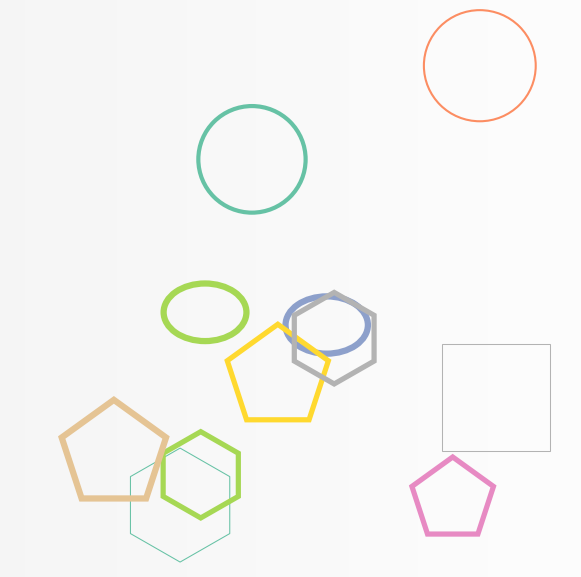[{"shape": "circle", "thickness": 2, "radius": 0.46, "center": [0.434, 0.723]}, {"shape": "hexagon", "thickness": 0.5, "radius": 0.49, "center": [0.31, 0.125]}, {"shape": "circle", "thickness": 1, "radius": 0.48, "center": [0.825, 0.885]}, {"shape": "oval", "thickness": 3, "radius": 0.35, "center": [0.562, 0.436]}, {"shape": "pentagon", "thickness": 2.5, "radius": 0.37, "center": [0.779, 0.134]}, {"shape": "oval", "thickness": 3, "radius": 0.36, "center": [0.353, 0.458]}, {"shape": "hexagon", "thickness": 2.5, "radius": 0.37, "center": [0.345, 0.177]}, {"shape": "pentagon", "thickness": 2.5, "radius": 0.46, "center": [0.478, 0.346]}, {"shape": "pentagon", "thickness": 3, "radius": 0.47, "center": [0.196, 0.212]}, {"shape": "square", "thickness": 0.5, "radius": 0.46, "center": [0.853, 0.31]}, {"shape": "hexagon", "thickness": 2.5, "radius": 0.4, "center": [0.575, 0.414]}]